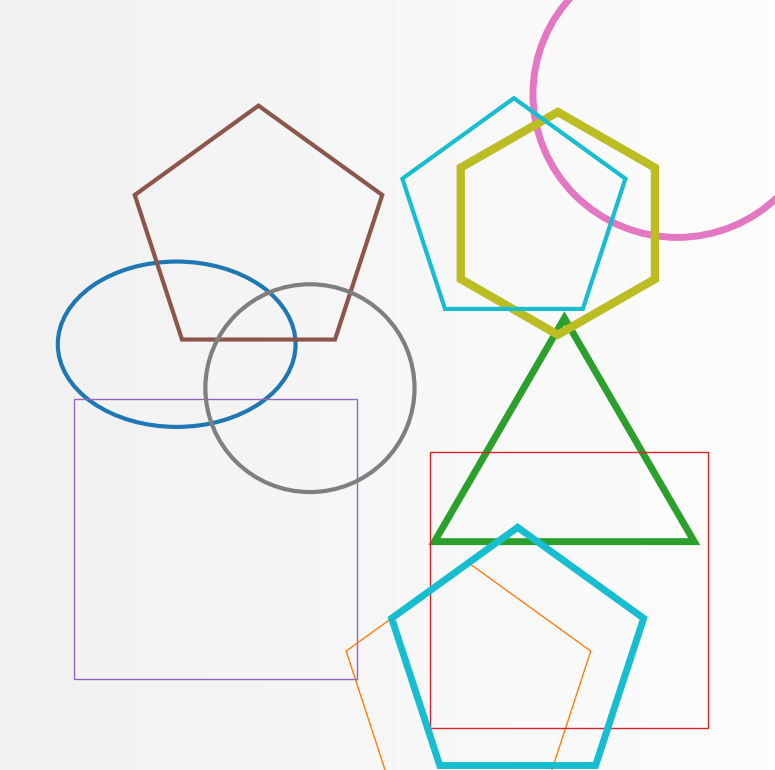[{"shape": "oval", "thickness": 1.5, "radius": 0.77, "center": [0.228, 0.553]}, {"shape": "pentagon", "thickness": 0.5, "radius": 0.83, "center": [0.604, 0.103]}, {"shape": "triangle", "thickness": 2.5, "radius": 0.97, "center": [0.728, 0.393]}, {"shape": "square", "thickness": 0.5, "radius": 0.89, "center": [0.734, 0.234]}, {"shape": "square", "thickness": 0.5, "radius": 0.91, "center": [0.278, 0.3]}, {"shape": "pentagon", "thickness": 1.5, "radius": 0.84, "center": [0.334, 0.695]}, {"shape": "circle", "thickness": 2.5, "radius": 0.93, "center": [0.874, 0.878]}, {"shape": "circle", "thickness": 1.5, "radius": 0.67, "center": [0.4, 0.496]}, {"shape": "hexagon", "thickness": 3, "radius": 0.72, "center": [0.72, 0.71]}, {"shape": "pentagon", "thickness": 2.5, "radius": 0.85, "center": [0.668, 0.144]}, {"shape": "pentagon", "thickness": 1.5, "radius": 0.76, "center": [0.663, 0.721]}]